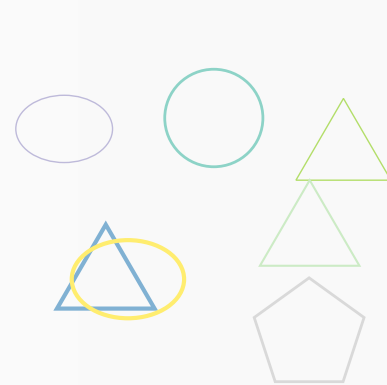[{"shape": "circle", "thickness": 2, "radius": 0.63, "center": [0.552, 0.693]}, {"shape": "oval", "thickness": 1, "radius": 0.62, "center": [0.166, 0.665]}, {"shape": "triangle", "thickness": 3, "radius": 0.73, "center": [0.273, 0.271]}, {"shape": "triangle", "thickness": 1, "radius": 0.71, "center": [0.886, 0.603]}, {"shape": "pentagon", "thickness": 2, "radius": 0.75, "center": [0.798, 0.129]}, {"shape": "triangle", "thickness": 1.5, "radius": 0.74, "center": [0.799, 0.384]}, {"shape": "oval", "thickness": 3, "radius": 0.72, "center": [0.33, 0.275]}]